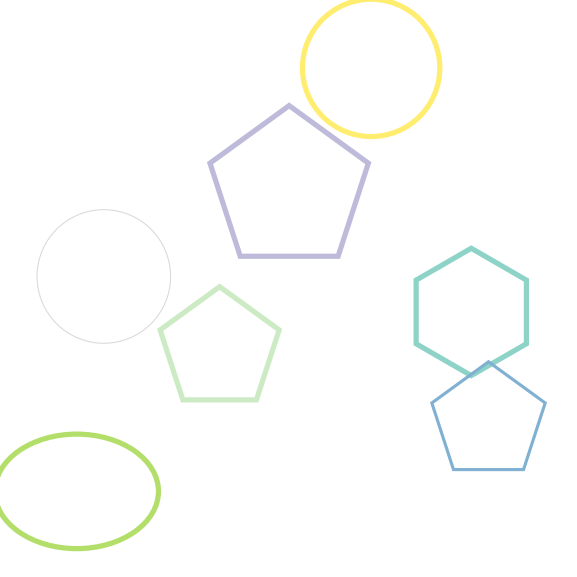[{"shape": "hexagon", "thickness": 2.5, "radius": 0.55, "center": [0.816, 0.459]}, {"shape": "pentagon", "thickness": 2.5, "radius": 0.72, "center": [0.501, 0.672]}, {"shape": "pentagon", "thickness": 1.5, "radius": 0.52, "center": [0.846, 0.269]}, {"shape": "oval", "thickness": 2.5, "radius": 0.71, "center": [0.133, 0.148]}, {"shape": "circle", "thickness": 0.5, "radius": 0.58, "center": [0.18, 0.52]}, {"shape": "pentagon", "thickness": 2.5, "radius": 0.54, "center": [0.38, 0.394]}, {"shape": "circle", "thickness": 2.5, "radius": 0.59, "center": [0.643, 0.882]}]